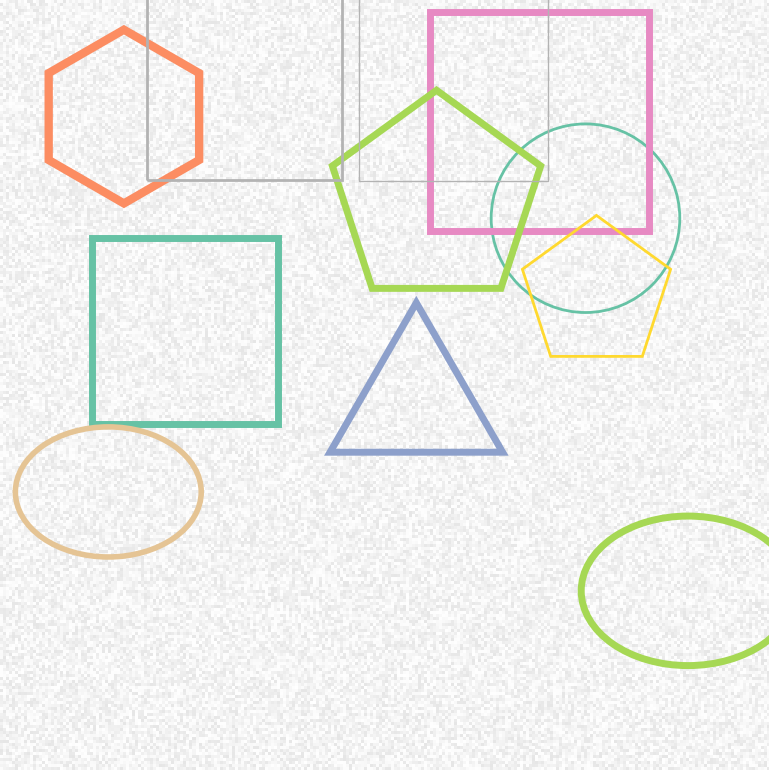[{"shape": "circle", "thickness": 1, "radius": 0.61, "center": [0.76, 0.717]}, {"shape": "square", "thickness": 2.5, "radius": 0.6, "center": [0.24, 0.57]}, {"shape": "hexagon", "thickness": 3, "radius": 0.56, "center": [0.161, 0.849]}, {"shape": "triangle", "thickness": 2.5, "radius": 0.65, "center": [0.541, 0.477]}, {"shape": "square", "thickness": 2.5, "radius": 0.71, "center": [0.701, 0.842]}, {"shape": "oval", "thickness": 2.5, "radius": 0.69, "center": [0.894, 0.233]}, {"shape": "pentagon", "thickness": 2.5, "radius": 0.71, "center": [0.567, 0.741]}, {"shape": "pentagon", "thickness": 1, "radius": 0.51, "center": [0.775, 0.619]}, {"shape": "oval", "thickness": 2, "radius": 0.6, "center": [0.141, 0.361]}, {"shape": "square", "thickness": 1, "radius": 0.63, "center": [0.318, 0.893]}, {"shape": "square", "thickness": 0.5, "radius": 0.61, "center": [0.589, 0.888]}]